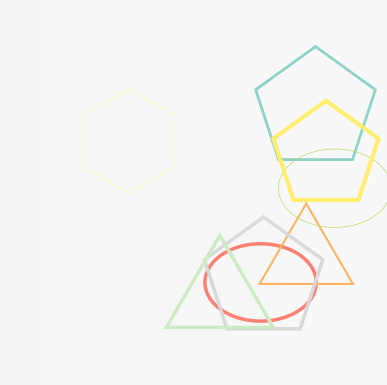[{"shape": "pentagon", "thickness": 2, "radius": 0.81, "center": [0.814, 0.717]}, {"shape": "hexagon", "thickness": 0.5, "radius": 0.68, "center": [0.333, 0.634]}, {"shape": "oval", "thickness": 2.5, "radius": 0.72, "center": [0.673, 0.266]}, {"shape": "triangle", "thickness": 1.5, "radius": 0.7, "center": [0.79, 0.332]}, {"shape": "oval", "thickness": 0.5, "radius": 0.73, "center": [0.864, 0.511]}, {"shape": "pentagon", "thickness": 2.5, "radius": 0.8, "center": [0.68, 0.276]}, {"shape": "triangle", "thickness": 2.5, "radius": 0.8, "center": [0.567, 0.229]}, {"shape": "pentagon", "thickness": 3, "radius": 0.71, "center": [0.841, 0.596]}]